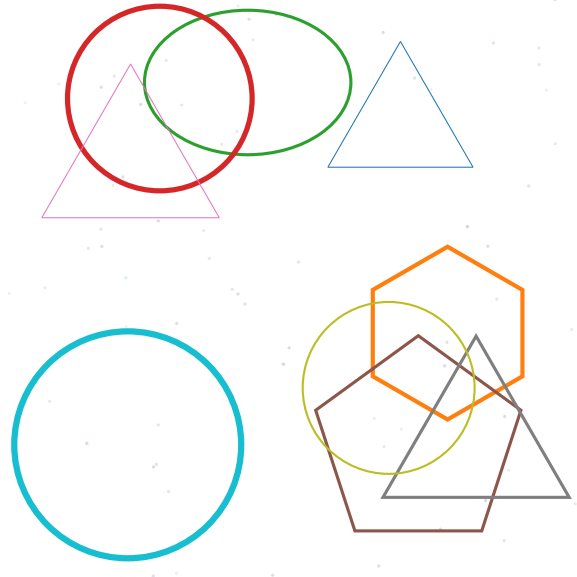[{"shape": "triangle", "thickness": 0.5, "radius": 0.73, "center": [0.693, 0.782]}, {"shape": "hexagon", "thickness": 2, "radius": 0.75, "center": [0.775, 0.422]}, {"shape": "oval", "thickness": 1.5, "radius": 0.89, "center": [0.429, 0.856]}, {"shape": "circle", "thickness": 2.5, "radius": 0.8, "center": [0.277, 0.829]}, {"shape": "pentagon", "thickness": 1.5, "radius": 0.93, "center": [0.724, 0.231]}, {"shape": "triangle", "thickness": 0.5, "radius": 0.89, "center": [0.226, 0.711]}, {"shape": "triangle", "thickness": 1.5, "radius": 0.93, "center": [0.824, 0.231]}, {"shape": "circle", "thickness": 1, "radius": 0.74, "center": [0.673, 0.327]}, {"shape": "circle", "thickness": 3, "radius": 0.98, "center": [0.221, 0.229]}]